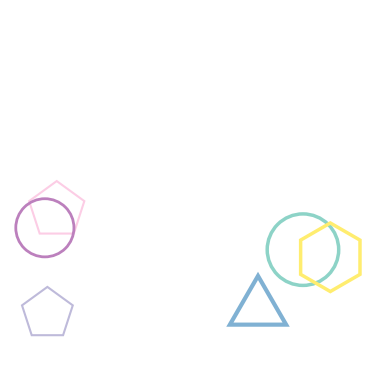[{"shape": "circle", "thickness": 2.5, "radius": 0.46, "center": [0.787, 0.352]}, {"shape": "pentagon", "thickness": 1.5, "radius": 0.35, "center": [0.123, 0.185]}, {"shape": "triangle", "thickness": 3, "radius": 0.42, "center": [0.67, 0.199]}, {"shape": "pentagon", "thickness": 1.5, "radius": 0.38, "center": [0.147, 0.454]}, {"shape": "circle", "thickness": 2, "radius": 0.38, "center": [0.117, 0.408]}, {"shape": "hexagon", "thickness": 2.5, "radius": 0.45, "center": [0.858, 0.332]}]